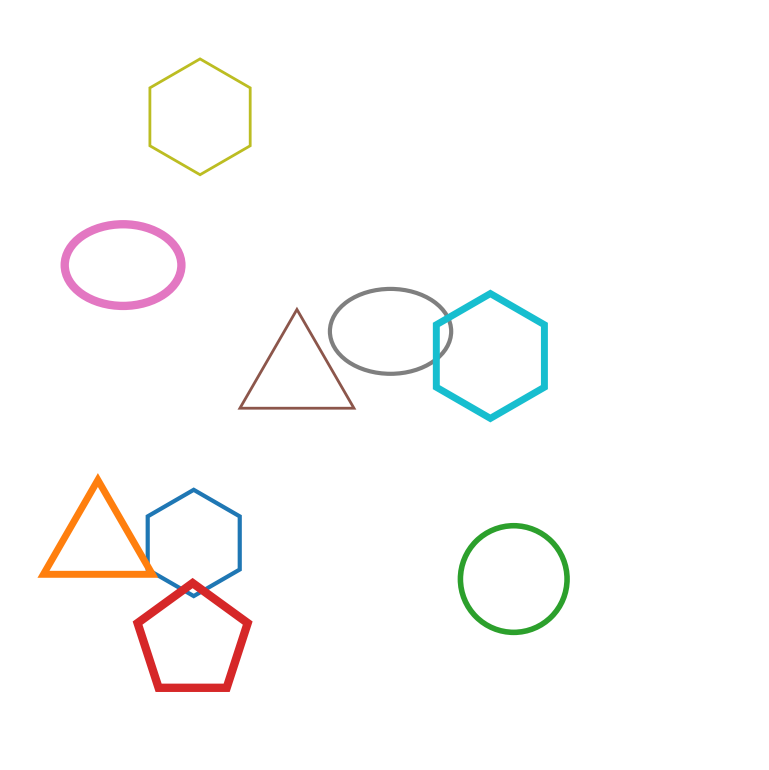[{"shape": "hexagon", "thickness": 1.5, "radius": 0.35, "center": [0.252, 0.295]}, {"shape": "triangle", "thickness": 2.5, "radius": 0.41, "center": [0.127, 0.295]}, {"shape": "circle", "thickness": 2, "radius": 0.35, "center": [0.667, 0.248]}, {"shape": "pentagon", "thickness": 3, "radius": 0.38, "center": [0.25, 0.168]}, {"shape": "triangle", "thickness": 1, "radius": 0.43, "center": [0.386, 0.513]}, {"shape": "oval", "thickness": 3, "radius": 0.38, "center": [0.16, 0.656]}, {"shape": "oval", "thickness": 1.5, "radius": 0.39, "center": [0.507, 0.57]}, {"shape": "hexagon", "thickness": 1, "radius": 0.38, "center": [0.26, 0.848]}, {"shape": "hexagon", "thickness": 2.5, "radius": 0.41, "center": [0.637, 0.538]}]